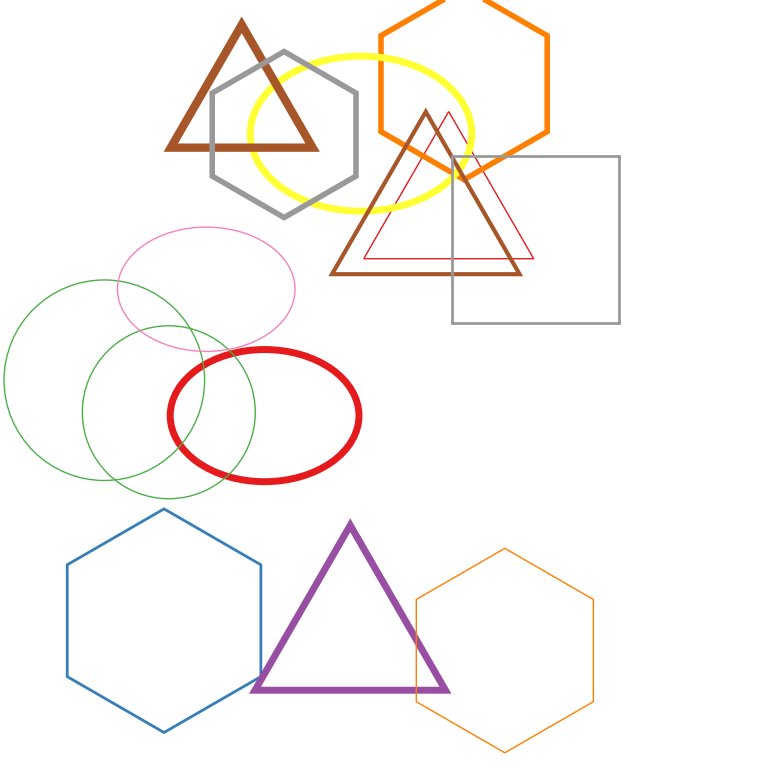[{"shape": "triangle", "thickness": 0.5, "radius": 0.64, "center": [0.583, 0.728]}, {"shape": "oval", "thickness": 2.5, "radius": 0.61, "center": [0.344, 0.46]}, {"shape": "hexagon", "thickness": 1, "radius": 0.73, "center": [0.213, 0.194]}, {"shape": "circle", "thickness": 0.5, "radius": 0.65, "center": [0.135, 0.506]}, {"shape": "circle", "thickness": 0.5, "radius": 0.56, "center": [0.219, 0.465]}, {"shape": "triangle", "thickness": 2.5, "radius": 0.71, "center": [0.455, 0.175]}, {"shape": "hexagon", "thickness": 0.5, "radius": 0.66, "center": [0.656, 0.155]}, {"shape": "hexagon", "thickness": 2, "radius": 0.62, "center": [0.603, 0.891]}, {"shape": "oval", "thickness": 2.5, "radius": 0.72, "center": [0.469, 0.826]}, {"shape": "triangle", "thickness": 3, "radius": 0.53, "center": [0.314, 0.861]}, {"shape": "triangle", "thickness": 1.5, "radius": 0.7, "center": [0.553, 0.714]}, {"shape": "oval", "thickness": 0.5, "radius": 0.58, "center": [0.268, 0.624]}, {"shape": "hexagon", "thickness": 2, "radius": 0.54, "center": [0.369, 0.825]}, {"shape": "square", "thickness": 1, "radius": 0.54, "center": [0.696, 0.689]}]